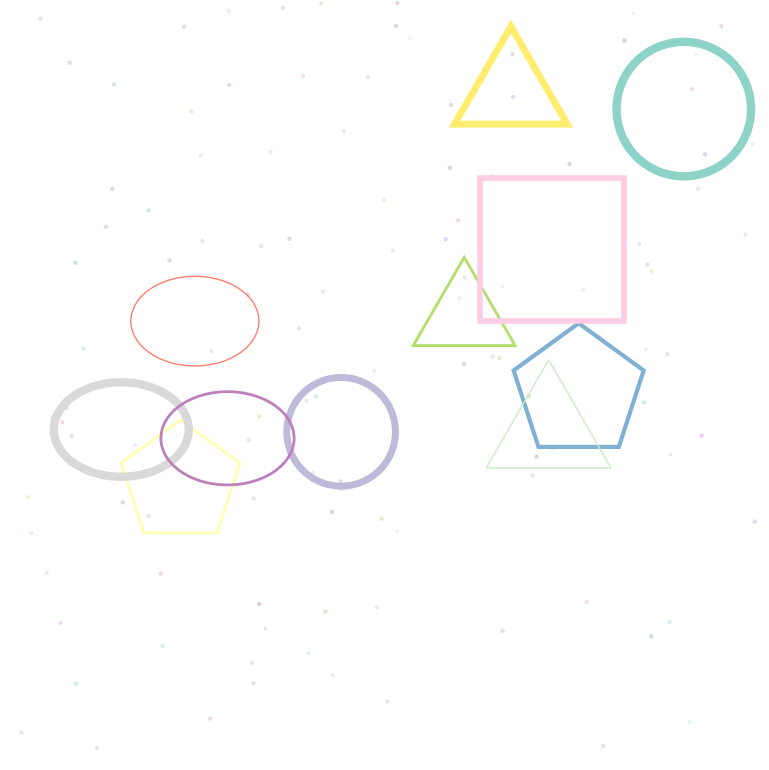[{"shape": "circle", "thickness": 3, "radius": 0.44, "center": [0.888, 0.858]}, {"shape": "pentagon", "thickness": 1, "radius": 0.41, "center": [0.234, 0.374]}, {"shape": "circle", "thickness": 2.5, "radius": 0.35, "center": [0.443, 0.439]}, {"shape": "oval", "thickness": 0.5, "radius": 0.42, "center": [0.253, 0.583]}, {"shape": "pentagon", "thickness": 1.5, "radius": 0.44, "center": [0.751, 0.491]}, {"shape": "triangle", "thickness": 1, "radius": 0.38, "center": [0.603, 0.589]}, {"shape": "square", "thickness": 2, "radius": 0.47, "center": [0.717, 0.676]}, {"shape": "oval", "thickness": 3, "radius": 0.44, "center": [0.157, 0.442]}, {"shape": "oval", "thickness": 1, "radius": 0.43, "center": [0.295, 0.431]}, {"shape": "triangle", "thickness": 0.5, "radius": 0.47, "center": [0.713, 0.439]}, {"shape": "triangle", "thickness": 2.5, "radius": 0.42, "center": [0.664, 0.881]}]